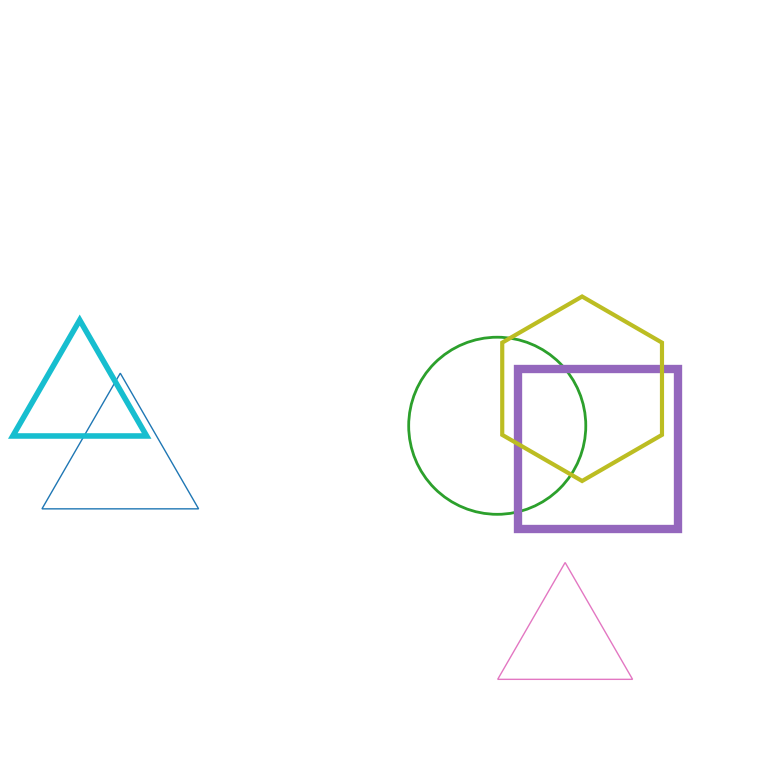[{"shape": "triangle", "thickness": 0.5, "radius": 0.59, "center": [0.156, 0.398]}, {"shape": "circle", "thickness": 1, "radius": 0.57, "center": [0.646, 0.447]}, {"shape": "square", "thickness": 3, "radius": 0.52, "center": [0.776, 0.417]}, {"shape": "triangle", "thickness": 0.5, "radius": 0.51, "center": [0.734, 0.168]}, {"shape": "hexagon", "thickness": 1.5, "radius": 0.6, "center": [0.756, 0.495]}, {"shape": "triangle", "thickness": 2, "radius": 0.5, "center": [0.104, 0.484]}]